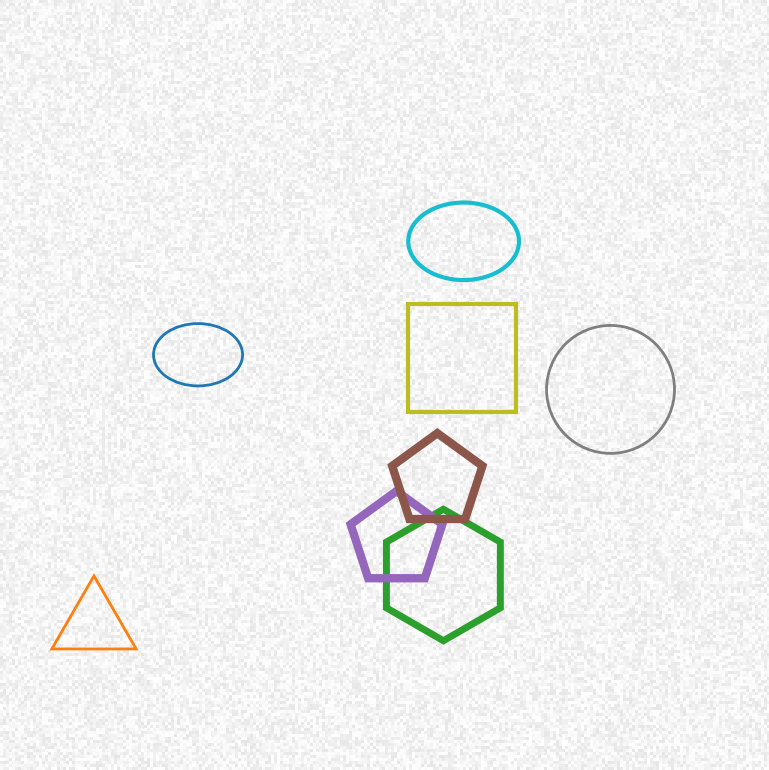[{"shape": "oval", "thickness": 1, "radius": 0.29, "center": [0.257, 0.539]}, {"shape": "triangle", "thickness": 1, "radius": 0.32, "center": [0.122, 0.189]}, {"shape": "hexagon", "thickness": 2.5, "radius": 0.43, "center": [0.576, 0.253]}, {"shape": "pentagon", "thickness": 3, "radius": 0.31, "center": [0.515, 0.3]}, {"shape": "pentagon", "thickness": 3, "radius": 0.31, "center": [0.568, 0.376]}, {"shape": "circle", "thickness": 1, "radius": 0.42, "center": [0.793, 0.494]}, {"shape": "square", "thickness": 1.5, "radius": 0.35, "center": [0.6, 0.535]}, {"shape": "oval", "thickness": 1.5, "radius": 0.36, "center": [0.602, 0.687]}]